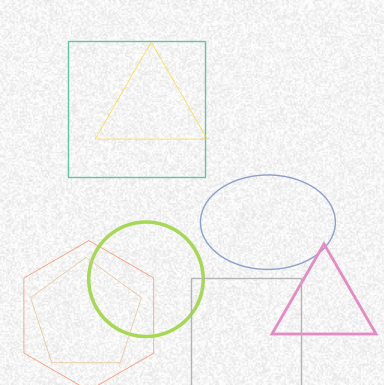[{"shape": "square", "thickness": 1, "radius": 0.89, "center": [0.354, 0.717]}, {"shape": "hexagon", "thickness": 0.5, "radius": 0.97, "center": [0.231, 0.18]}, {"shape": "oval", "thickness": 1, "radius": 0.88, "center": [0.696, 0.423]}, {"shape": "triangle", "thickness": 2, "radius": 0.78, "center": [0.842, 0.211]}, {"shape": "circle", "thickness": 2.5, "radius": 0.74, "center": [0.379, 0.275]}, {"shape": "triangle", "thickness": 0.5, "radius": 0.84, "center": [0.393, 0.723]}, {"shape": "pentagon", "thickness": 0.5, "radius": 0.76, "center": [0.223, 0.18]}, {"shape": "square", "thickness": 1, "radius": 0.71, "center": [0.639, 0.137]}]